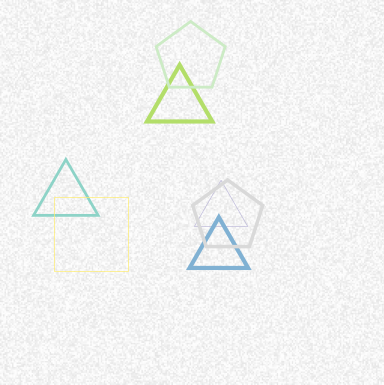[{"shape": "triangle", "thickness": 2, "radius": 0.48, "center": [0.171, 0.489]}, {"shape": "triangle", "thickness": 0.5, "radius": 0.4, "center": [0.574, 0.452]}, {"shape": "triangle", "thickness": 3, "radius": 0.44, "center": [0.568, 0.348]}, {"shape": "triangle", "thickness": 3, "radius": 0.49, "center": [0.467, 0.733]}, {"shape": "pentagon", "thickness": 2.5, "radius": 0.48, "center": [0.591, 0.437]}, {"shape": "pentagon", "thickness": 2, "radius": 0.47, "center": [0.495, 0.85]}, {"shape": "square", "thickness": 0.5, "radius": 0.48, "center": [0.235, 0.392]}]